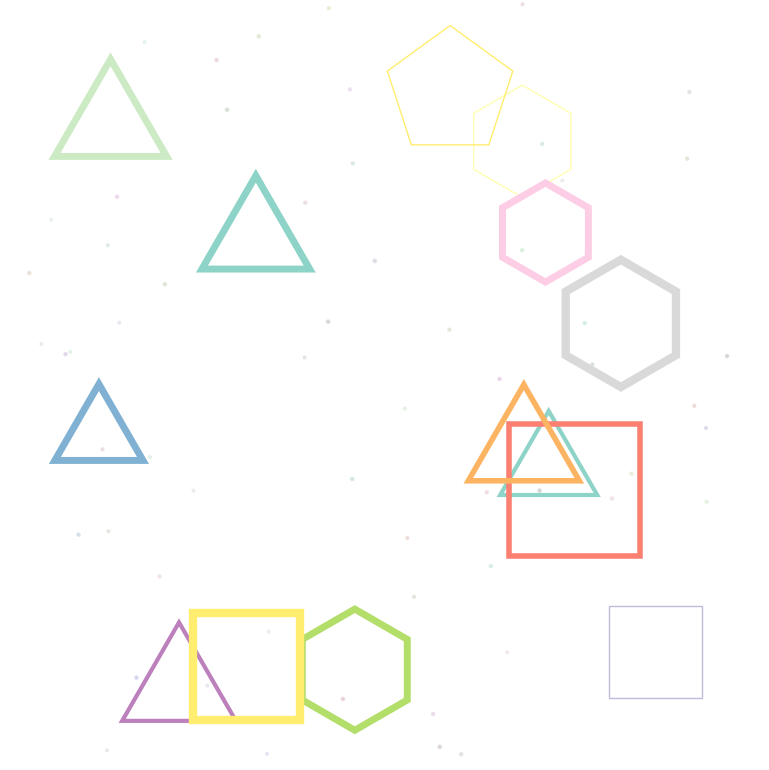[{"shape": "triangle", "thickness": 1.5, "radius": 0.36, "center": [0.713, 0.394]}, {"shape": "triangle", "thickness": 2.5, "radius": 0.4, "center": [0.332, 0.691]}, {"shape": "hexagon", "thickness": 0.5, "radius": 0.36, "center": [0.678, 0.817]}, {"shape": "square", "thickness": 0.5, "radius": 0.3, "center": [0.851, 0.153]}, {"shape": "square", "thickness": 2, "radius": 0.43, "center": [0.746, 0.363]}, {"shape": "triangle", "thickness": 2.5, "radius": 0.33, "center": [0.128, 0.435]}, {"shape": "triangle", "thickness": 2, "radius": 0.42, "center": [0.68, 0.417]}, {"shape": "hexagon", "thickness": 2.5, "radius": 0.39, "center": [0.461, 0.13]}, {"shape": "hexagon", "thickness": 2.5, "radius": 0.32, "center": [0.708, 0.698]}, {"shape": "hexagon", "thickness": 3, "radius": 0.41, "center": [0.806, 0.58]}, {"shape": "triangle", "thickness": 1.5, "radius": 0.43, "center": [0.232, 0.106]}, {"shape": "triangle", "thickness": 2.5, "radius": 0.42, "center": [0.144, 0.839]}, {"shape": "pentagon", "thickness": 0.5, "radius": 0.43, "center": [0.585, 0.881]}, {"shape": "square", "thickness": 3, "radius": 0.35, "center": [0.32, 0.134]}]